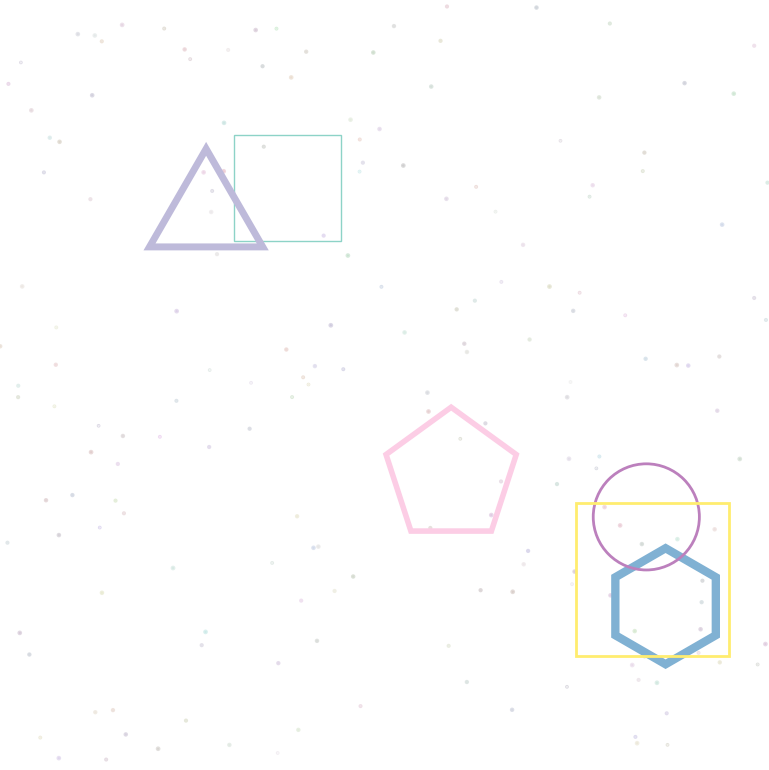[{"shape": "square", "thickness": 0.5, "radius": 0.35, "center": [0.374, 0.756]}, {"shape": "triangle", "thickness": 2.5, "radius": 0.42, "center": [0.268, 0.722]}, {"shape": "hexagon", "thickness": 3, "radius": 0.38, "center": [0.864, 0.213]}, {"shape": "pentagon", "thickness": 2, "radius": 0.44, "center": [0.586, 0.382]}, {"shape": "circle", "thickness": 1, "radius": 0.34, "center": [0.839, 0.329]}, {"shape": "square", "thickness": 1, "radius": 0.5, "center": [0.847, 0.248]}]